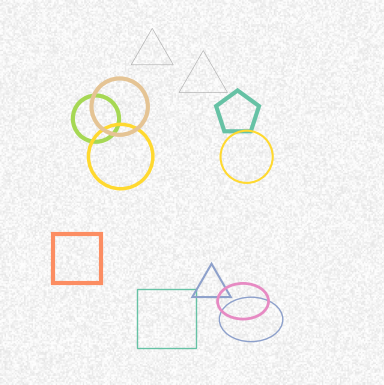[{"shape": "pentagon", "thickness": 3, "radius": 0.29, "center": [0.617, 0.706]}, {"shape": "square", "thickness": 1, "radius": 0.38, "center": [0.432, 0.173]}, {"shape": "square", "thickness": 3, "radius": 0.32, "center": [0.2, 0.329]}, {"shape": "oval", "thickness": 1, "radius": 0.41, "center": [0.652, 0.17]}, {"shape": "triangle", "thickness": 1.5, "radius": 0.29, "center": [0.549, 0.257]}, {"shape": "oval", "thickness": 2, "radius": 0.33, "center": [0.631, 0.218]}, {"shape": "circle", "thickness": 3, "radius": 0.3, "center": [0.249, 0.692]}, {"shape": "circle", "thickness": 1.5, "radius": 0.34, "center": [0.641, 0.593]}, {"shape": "circle", "thickness": 2.5, "radius": 0.42, "center": [0.313, 0.593]}, {"shape": "circle", "thickness": 3, "radius": 0.37, "center": [0.311, 0.723]}, {"shape": "triangle", "thickness": 0.5, "radius": 0.32, "center": [0.395, 0.863]}, {"shape": "triangle", "thickness": 0.5, "radius": 0.36, "center": [0.528, 0.796]}]